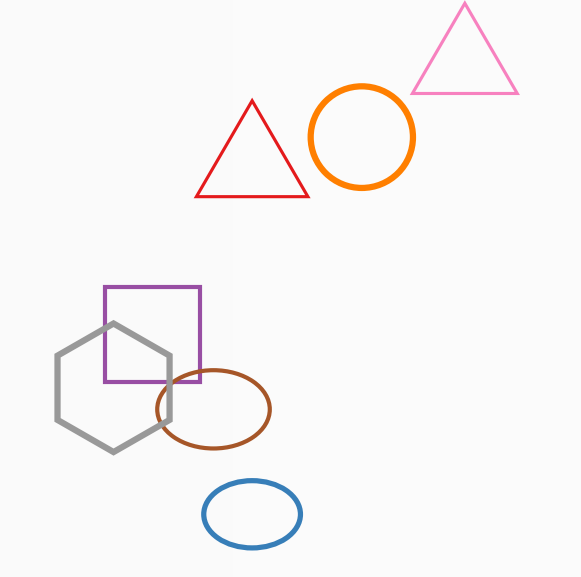[{"shape": "triangle", "thickness": 1.5, "radius": 0.55, "center": [0.434, 0.714]}, {"shape": "oval", "thickness": 2.5, "radius": 0.42, "center": [0.434, 0.109]}, {"shape": "square", "thickness": 2, "radius": 0.41, "center": [0.263, 0.42]}, {"shape": "circle", "thickness": 3, "radius": 0.44, "center": [0.622, 0.762]}, {"shape": "oval", "thickness": 2, "radius": 0.48, "center": [0.367, 0.29]}, {"shape": "triangle", "thickness": 1.5, "radius": 0.52, "center": [0.8, 0.889]}, {"shape": "hexagon", "thickness": 3, "radius": 0.56, "center": [0.195, 0.328]}]